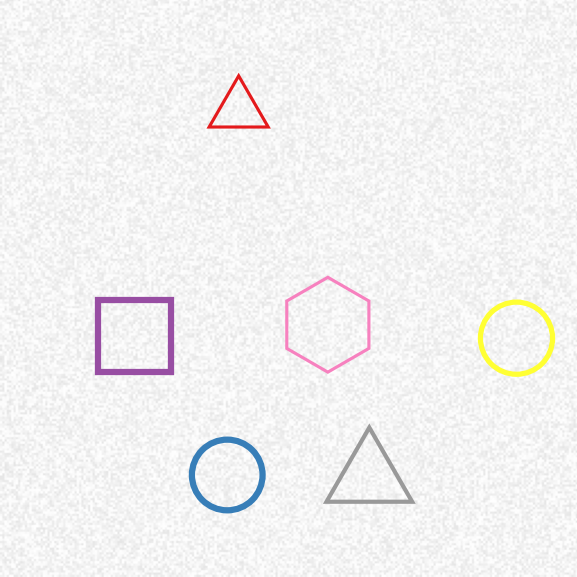[{"shape": "triangle", "thickness": 1.5, "radius": 0.3, "center": [0.413, 0.809]}, {"shape": "circle", "thickness": 3, "radius": 0.31, "center": [0.393, 0.177]}, {"shape": "square", "thickness": 3, "radius": 0.31, "center": [0.233, 0.417]}, {"shape": "circle", "thickness": 2.5, "radius": 0.31, "center": [0.894, 0.414]}, {"shape": "hexagon", "thickness": 1.5, "radius": 0.41, "center": [0.568, 0.437]}, {"shape": "triangle", "thickness": 2, "radius": 0.43, "center": [0.64, 0.173]}]